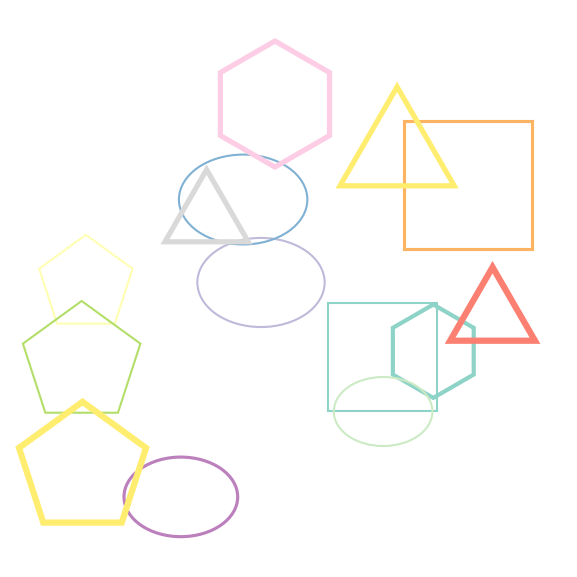[{"shape": "hexagon", "thickness": 2, "radius": 0.4, "center": [0.75, 0.391]}, {"shape": "square", "thickness": 1, "radius": 0.47, "center": [0.663, 0.381]}, {"shape": "pentagon", "thickness": 1, "radius": 0.43, "center": [0.149, 0.508]}, {"shape": "oval", "thickness": 1, "radius": 0.55, "center": [0.452, 0.51]}, {"shape": "triangle", "thickness": 3, "radius": 0.42, "center": [0.853, 0.452]}, {"shape": "oval", "thickness": 1, "radius": 0.56, "center": [0.421, 0.654]}, {"shape": "square", "thickness": 1.5, "radius": 0.55, "center": [0.811, 0.678]}, {"shape": "pentagon", "thickness": 1, "radius": 0.53, "center": [0.141, 0.371]}, {"shape": "hexagon", "thickness": 2.5, "radius": 0.55, "center": [0.476, 0.819]}, {"shape": "triangle", "thickness": 2.5, "radius": 0.42, "center": [0.358, 0.622]}, {"shape": "oval", "thickness": 1.5, "radius": 0.49, "center": [0.313, 0.139]}, {"shape": "oval", "thickness": 1, "radius": 0.43, "center": [0.663, 0.287]}, {"shape": "pentagon", "thickness": 3, "radius": 0.58, "center": [0.143, 0.188]}, {"shape": "triangle", "thickness": 2.5, "radius": 0.57, "center": [0.688, 0.735]}]